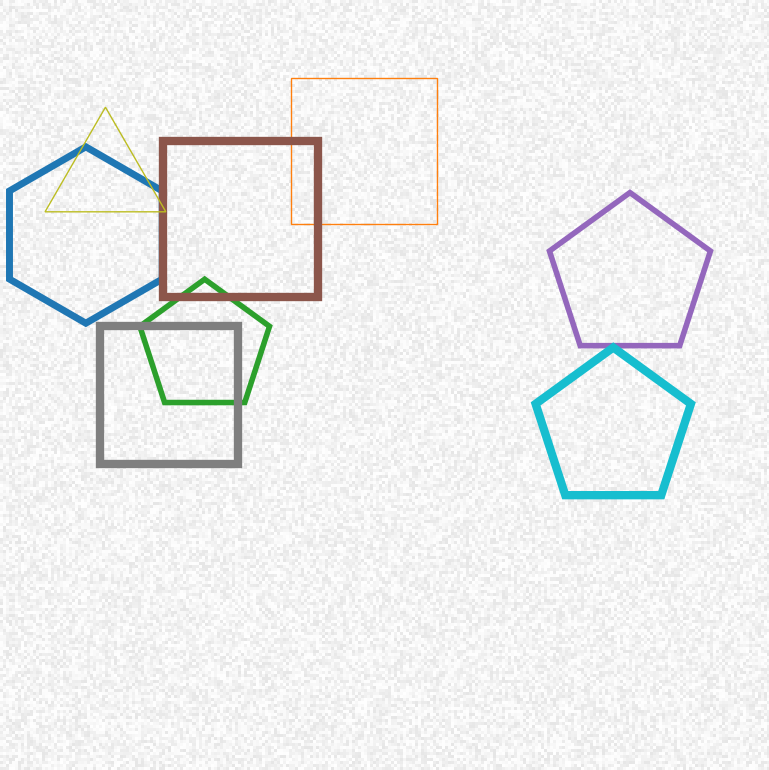[{"shape": "hexagon", "thickness": 2.5, "radius": 0.57, "center": [0.111, 0.695]}, {"shape": "square", "thickness": 0.5, "radius": 0.47, "center": [0.472, 0.804]}, {"shape": "pentagon", "thickness": 2, "radius": 0.44, "center": [0.266, 0.549]}, {"shape": "pentagon", "thickness": 2, "radius": 0.55, "center": [0.818, 0.64]}, {"shape": "square", "thickness": 3, "radius": 0.5, "center": [0.312, 0.715]}, {"shape": "square", "thickness": 3, "radius": 0.45, "center": [0.219, 0.487]}, {"shape": "triangle", "thickness": 0.5, "radius": 0.45, "center": [0.137, 0.77]}, {"shape": "pentagon", "thickness": 3, "radius": 0.53, "center": [0.796, 0.443]}]